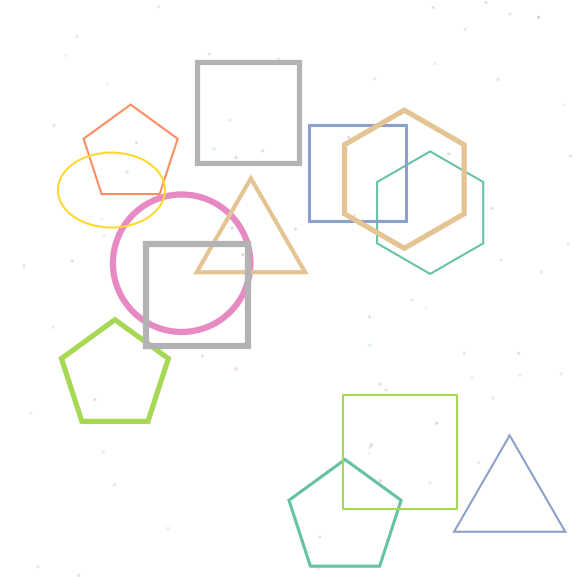[{"shape": "hexagon", "thickness": 1, "radius": 0.53, "center": [0.745, 0.631]}, {"shape": "pentagon", "thickness": 1.5, "radius": 0.51, "center": [0.597, 0.101]}, {"shape": "pentagon", "thickness": 1, "radius": 0.43, "center": [0.226, 0.732]}, {"shape": "triangle", "thickness": 1, "radius": 0.56, "center": [0.883, 0.134]}, {"shape": "square", "thickness": 1.5, "radius": 0.42, "center": [0.619, 0.7]}, {"shape": "circle", "thickness": 3, "radius": 0.6, "center": [0.315, 0.543]}, {"shape": "square", "thickness": 1, "radius": 0.49, "center": [0.693, 0.216]}, {"shape": "pentagon", "thickness": 2.5, "radius": 0.49, "center": [0.199, 0.348]}, {"shape": "oval", "thickness": 1, "radius": 0.46, "center": [0.193, 0.67]}, {"shape": "hexagon", "thickness": 2.5, "radius": 0.6, "center": [0.7, 0.689]}, {"shape": "triangle", "thickness": 2, "radius": 0.54, "center": [0.434, 0.582]}, {"shape": "square", "thickness": 2.5, "radius": 0.44, "center": [0.43, 0.804]}, {"shape": "square", "thickness": 3, "radius": 0.44, "center": [0.342, 0.488]}]